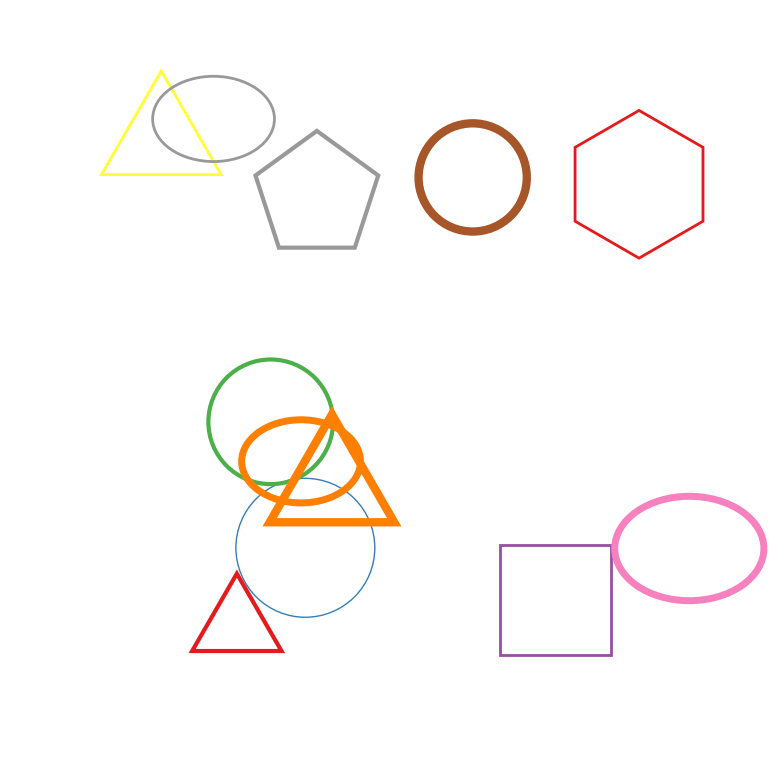[{"shape": "triangle", "thickness": 1.5, "radius": 0.34, "center": [0.308, 0.188]}, {"shape": "hexagon", "thickness": 1, "radius": 0.48, "center": [0.83, 0.761]}, {"shape": "circle", "thickness": 0.5, "radius": 0.45, "center": [0.397, 0.289]}, {"shape": "circle", "thickness": 1.5, "radius": 0.4, "center": [0.352, 0.452]}, {"shape": "square", "thickness": 1, "radius": 0.36, "center": [0.721, 0.221]}, {"shape": "triangle", "thickness": 3, "radius": 0.47, "center": [0.431, 0.368]}, {"shape": "oval", "thickness": 2.5, "radius": 0.39, "center": [0.391, 0.401]}, {"shape": "triangle", "thickness": 1, "radius": 0.45, "center": [0.209, 0.818]}, {"shape": "circle", "thickness": 3, "radius": 0.35, "center": [0.614, 0.77]}, {"shape": "oval", "thickness": 2.5, "radius": 0.48, "center": [0.895, 0.288]}, {"shape": "pentagon", "thickness": 1.5, "radius": 0.42, "center": [0.412, 0.746]}, {"shape": "oval", "thickness": 1, "radius": 0.4, "center": [0.277, 0.846]}]